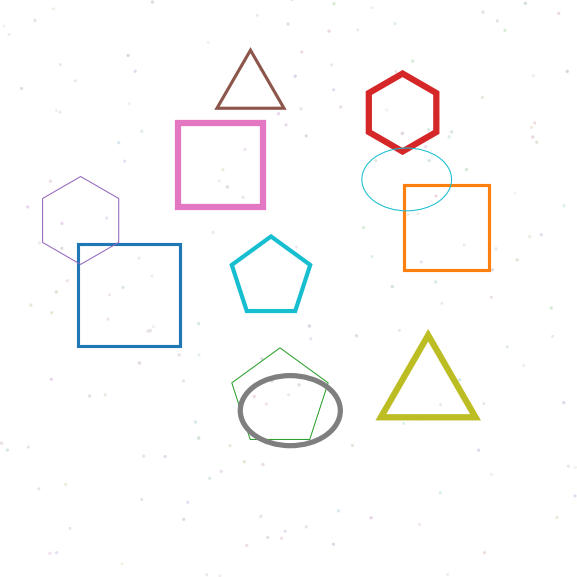[{"shape": "square", "thickness": 1.5, "radius": 0.44, "center": [0.223, 0.489]}, {"shape": "square", "thickness": 1.5, "radius": 0.37, "center": [0.773, 0.605]}, {"shape": "pentagon", "thickness": 0.5, "radius": 0.44, "center": [0.485, 0.309]}, {"shape": "hexagon", "thickness": 3, "radius": 0.34, "center": [0.697, 0.804]}, {"shape": "hexagon", "thickness": 0.5, "radius": 0.38, "center": [0.14, 0.617]}, {"shape": "triangle", "thickness": 1.5, "radius": 0.34, "center": [0.434, 0.845]}, {"shape": "square", "thickness": 3, "radius": 0.37, "center": [0.382, 0.714]}, {"shape": "oval", "thickness": 2.5, "radius": 0.43, "center": [0.503, 0.288]}, {"shape": "triangle", "thickness": 3, "radius": 0.47, "center": [0.741, 0.324]}, {"shape": "oval", "thickness": 0.5, "radius": 0.39, "center": [0.704, 0.688]}, {"shape": "pentagon", "thickness": 2, "radius": 0.36, "center": [0.469, 0.518]}]